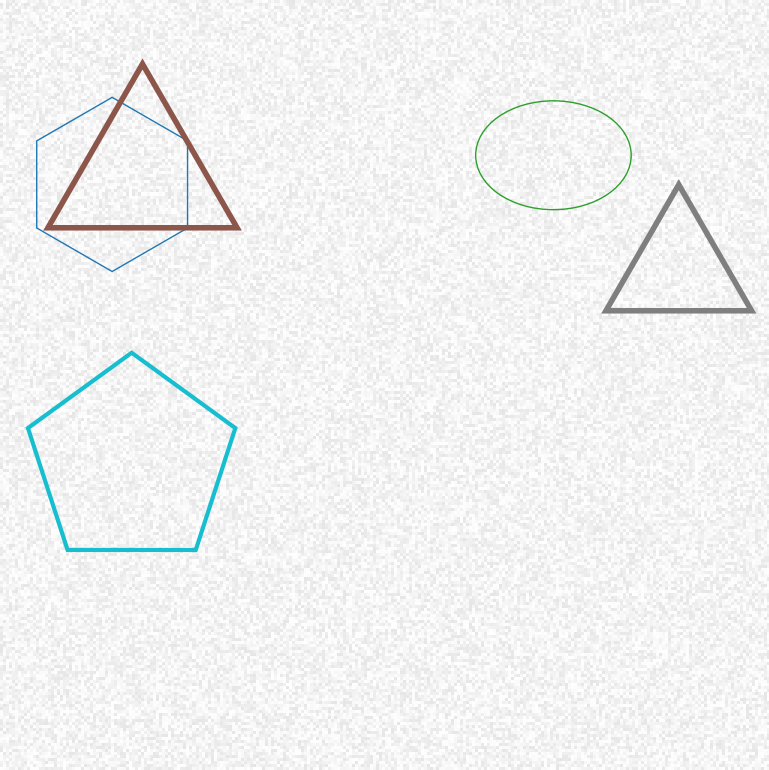[{"shape": "hexagon", "thickness": 0.5, "radius": 0.57, "center": [0.146, 0.76]}, {"shape": "oval", "thickness": 0.5, "radius": 0.5, "center": [0.719, 0.798]}, {"shape": "triangle", "thickness": 2, "radius": 0.71, "center": [0.185, 0.775]}, {"shape": "triangle", "thickness": 2, "radius": 0.55, "center": [0.882, 0.651]}, {"shape": "pentagon", "thickness": 1.5, "radius": 0.71, "center": [0.171, 0.4]}]